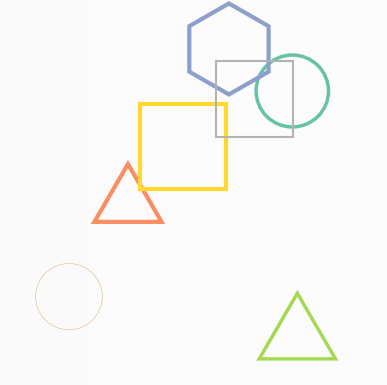[{"shape": "circle", "thickness": 2.5, "radius": 0.47, "center": [0.754, 0.764]}, {"shape": "triangle", "thickness": 3, "radius": 0.5, "center": [0.33, 0.474]}, {"shape": "hexagon", "thickness": 3, "radius": 0.59, "center": [0.591, 0.873]}, {"shape": "triangle", "thickness": 2.5, "radius": 0.57, "center": [0.767, 0.125]}, {"shape": "square", "thickness": 3, "radius": 0.55, "center": [0.471, 0.619]}, {"shape": "circle", "thickness": 0.5, "radius": 0.43, "center": [0.178, 0.229]}, {"shape": "square", "thickness": 1.5, "radius": 0.5, "center": [0.656, 0.742]}]